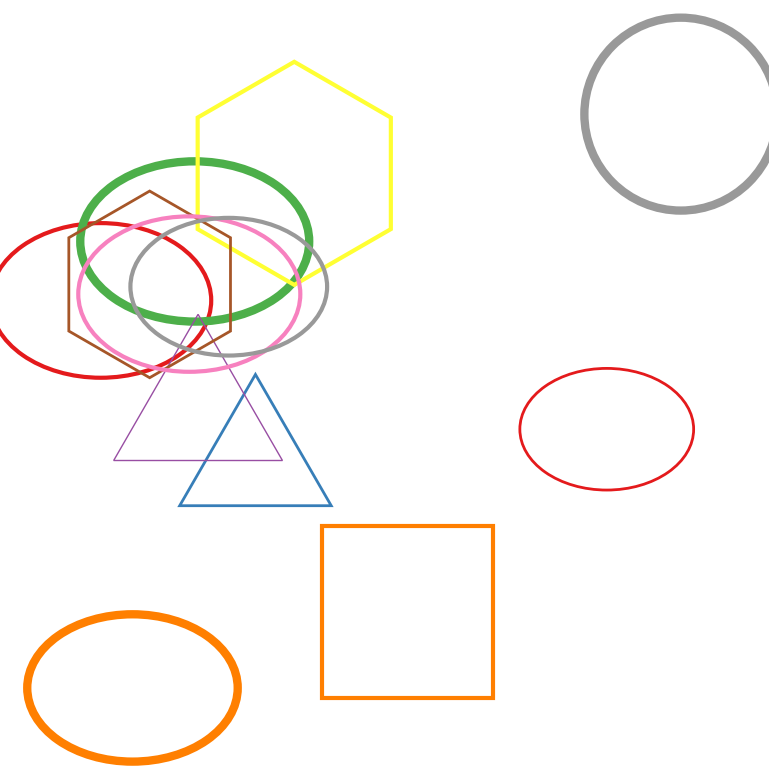[{"shape": "oval", "thickness": 1, "radius": 0.56, "center": [0.788, 0.443]}, {"shape": "oval", "thickness": 1.5, "radius": 0.72, "center": [0.131, 0.61]}, {"shape": "triangle", "thickness": 1, "radius": 0.57, "center": [0.332, 0.4]}, {"shape": "oval", "thickness": 3, "radius": 0.74, "center": [0.253, 0.686]}, {"shape": "triangle", "thickness": 0.5, "radius": 0.63, "center": [0.257, 0.465]}, {"shape": "oval", "thickness": 3, "radius": 0.68, "center": [0.172, 0.107]}, {"shape": "square", "thickness": 1.5, "radius": 0.56, "center": [0.529, 0.205]}, {"shape": "hexagon", "thickness": 1.5, "radius": 0.72, "center": [0.382, 0.775]}, {"shape": "hexagon", "thickness": 1, "radius": 0.61, "center": [0.194, 0.631]}, {"shape": "oval", "thickness": 1.5, "radius": 0.72, "center": [0.246, 0.618]}, {"shape": "circle", "thickness": 3, "radius": 0.63, "center": [0.884, 0.852]}, {"shape": "oval", "thickness": 1.5, "radius": 0.64, "center": [0.297, 0.628]}]